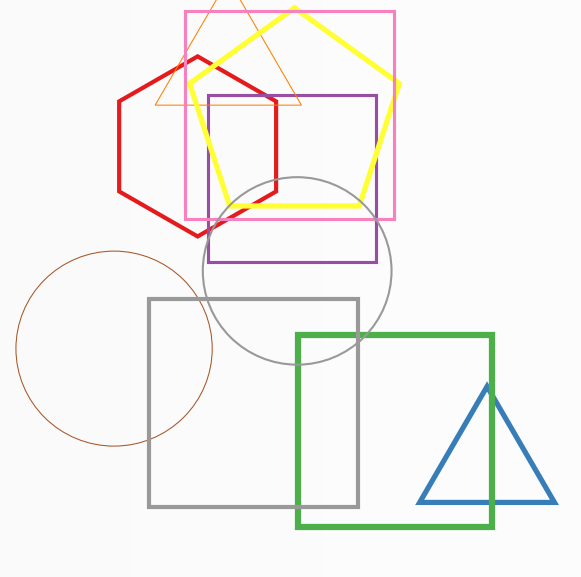[{"shape": "hexagon", "thickness": 2, "radius": 0.78, "center": [0.34, 0.746]}, {"shape": "triangle", "thickness": 2.5, "radius": 0.67, "center": [0.838, 0.196]}, {"shape": "square", "thickness": 3, "radius": 0.83, "center": [0.679, 0.253]}, {"shape": "square", "thickness": 1.5, "radius": 0.72, "center": [0.502, 0.689]}, {"shape": "triangle", "thickness": 0.5, "radius": 0.73, "center": [0.393, 0.89]}, {"shape": "pentagon", "thickness": 2.5, "radius": 0.95, "center": [0.507, 0.796]}, {"shape": "circle", "thickness": 0.5, "radius": 0.84, "center": [0.196, 0.395]}, {"shape": "square", "thickness": 1.5, "radius": 0.9, "center": [0.498, 0.799]}, {"shape": "square", "thickness": 2, "radius": 0.9, "center": [0.436, 0.301]}, {"shape": "circle", "thickness": 1, "radius": 0.81, "center": [0.511, 0.53]}]